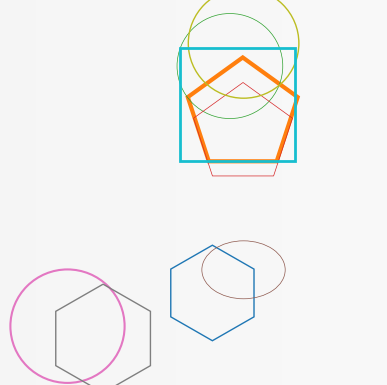[{"shape": "hexagon", "thickness": 1, "radius": 0.62, "center": [0.548, 0.239]}, {"shape": "pentagon", "thickness": 3, "radius": 0.75, "center": [0.626, 0.702]}, {"shape": "circle", "thickness": 0.5, "radius": 0.68, "center": [0.593, 0.828]}, {"shape": "pentagon", "thickness": 0.5, "radius": 0.67, "center": [0.627, 0.652]}, {"shape": "oval", "thickness": 0.5, "radius": 0.54, "center": [0.628, 0.299]}, {"shape": "circle", "thickness": 1.5, "radius": 0.74, "center": [0.174, 0.153]}, {"shape": "hexagon", "thickness": 1, "radius": 0.71, "center": [0.266, 0.121]}, {"shape": "circle", "thickness": 1, "radius": 0.71, "center": [0.629, 0.888]}, {"shape": "square", "thickness": 2, "radius": 0.74, "center": [0.613, 0.729]}]